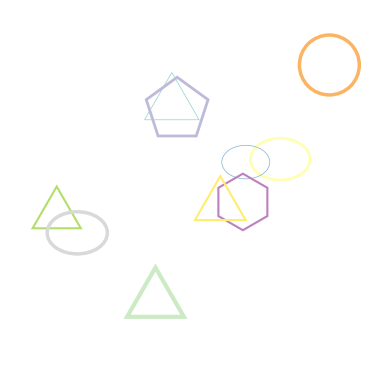[{"shape": "triangle", "thickness": 0.5, "radius": 0.41, "center": [0.446, 0.73]}, {"shape": "oval", "thickness": 2, "radius": 0.39, "center": [0.728, 0.587]}, {"shape": "pentagon", "thickness": 2, "radius": 0.42, "center": [0.46, 0.715]}, {"shape": "oval", "thickness": 0.5, "radius": 0.31, "center": [0.638, 0.579]}, {"shape": "circle", "thickness": 2.5, "radius": 0.39, "center": [0.855, 0.831]}, {"shape": "triangle", "thickness": 1.5, "radius": 0.36, "center": [0.147, 0.443]}, {"shape": "oval", "thickness": 2.5, "radius": 0.39, "center": [0.201, 0.395]}, {"shape": "hexagon", "thickness": 1.5, "radius": 0.37, "center": [0.631, 0.475]}, {"shape": "triangle", "thickness": 3, "radius": 0.43, "center": [0.404, 0.22]}, {"shape": "triangle", "thickness": 1.5, "radius": 0.38, "center": [0.572, 0.466]}]